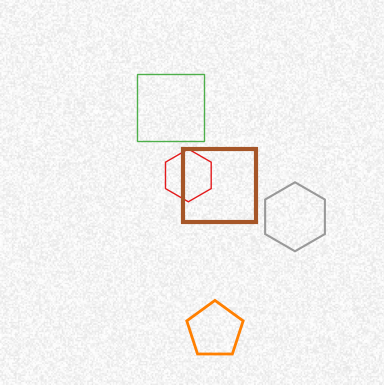[{"shape": "hexagon", "thickness": 1, "radius": 0.34, "center": [0.489, 0.544]}, {"shape": "square", "thickness": 1, "radius": 0.44, "center": [0.444, 0.72]}, {"shape": "pentagon", "thickness": 2, "radius": 0.38, "center": [0.558, 0.143]}, {"shape": "square", "thickness": 3, "radius": 0.48, "center": [0.57, 0.518]}, {"shape": "hexagon", "thickness": 1.5, "radius": 0.45, "center": [0.766, 0.437]}]